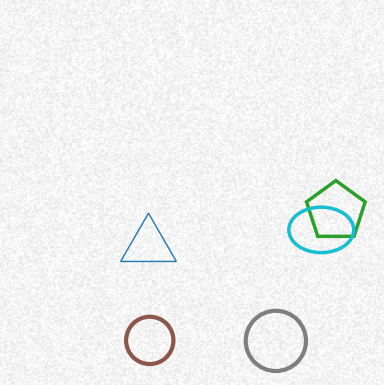[{"shape": "triangle", "thickness": 1, "radius": 0.42, "center": [0.386, 0.363]}, {"shape": "pentagon", "thickness": 2.5, "radius": 0.4, "center": [0.872, 0.451]}, {"shape": "circle", "thickness": 3, "radius": 0.31, "center": [0.389, 0.116]}, {"shape": "circle", "thickness": 3, "radius": 0.39, "center": [0.716, 0.115]}, {"shape": "oval", "thickness": 2.5, "radius": 0.42, "center": [0.834, 0.403]}]